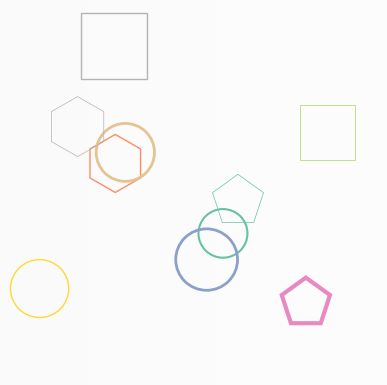[{"shape": "pentagon", "thickness": 0.5, "radius": 0.35, "center": [0.614, 0.478]}, {"shape": "circle", "thickness": 1.5, "radius": 0.32, "center": [0.575, 0.394]}, {"shape": "hexagon", "thickness": 1, "radius": 0.38, "center": [0.297, 0.575]}, {"shape": "circle", "thickness": 2, "radius": 0.4, "center": [0.533, 0.326]}, {"shape": "pentagon", "thickness": 3, "radius": 0.33, "center": [0.789, 0.213]}, {"shape": "square", "thickness": 0.5, "radius": 0.35, "center": [0.846, 0.656]}, {"shape": "circle", "thickness": 1, "radius": 0.38, "center": [0.102, 0.25]}, {"shape": "circle", "thickness": 2, "radius": 0.38, "center": [0.323, 0.604]}, {"shape": "square", "thickness": 1, "radius": 0.43, "center": [0.295, 0.88]}, {"shape": "hexagon", "thickness": 0.5, "radius": 0.39, "center": [0.2, 0.671]}]